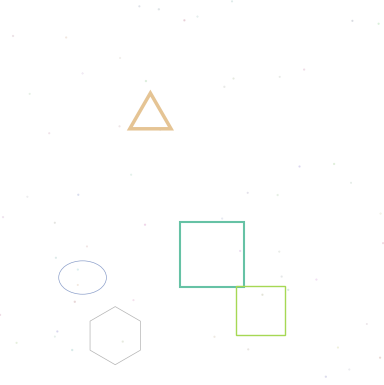[{"shape": "square", "thickness": 1.5, "radius": 0.42, "center": [0.551, 0.339]}, {"shape": "oval", "thickness": 0.5, "radius": 0.31, "center": [0.214, 0.279]}, {"shape": "square", "thickness": 1, "radius": 0.32, "center": [0.676, 0.193]}, {"shape": "triangle", "thickness": 2.5, "radius": 0.31, "center": [0.391, 0.696]}, {"shape": "hexagon", "thickness": 0.5, "radius": 0.38, "center": [0.299, 0.128]}]